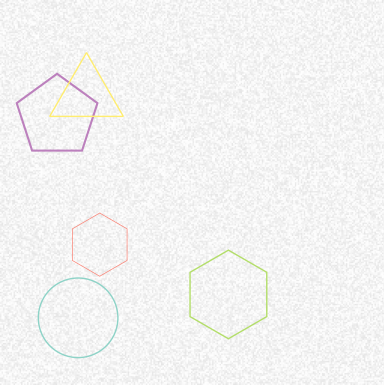[{"shape": "circle", "thickness": 1, "radius": 0.52, "center": [0.203, 0.175]}, {"shape": "hexagon", "thickness": 0.5, "radius": 0.41, "center": [0.259, 0.365]}, {"shape": "hexagon", "thickness": 1, "radius": 0.58, "center": [0.593, 0.235]}, {"shape": "pentagon", "thickness": 1.5, "radius": 0.55, "center": [0.148, 0.698]}, {"shape": "triangle", "thickness": 1, "radius": 0.55, "center": [0.225, 0.753]}]